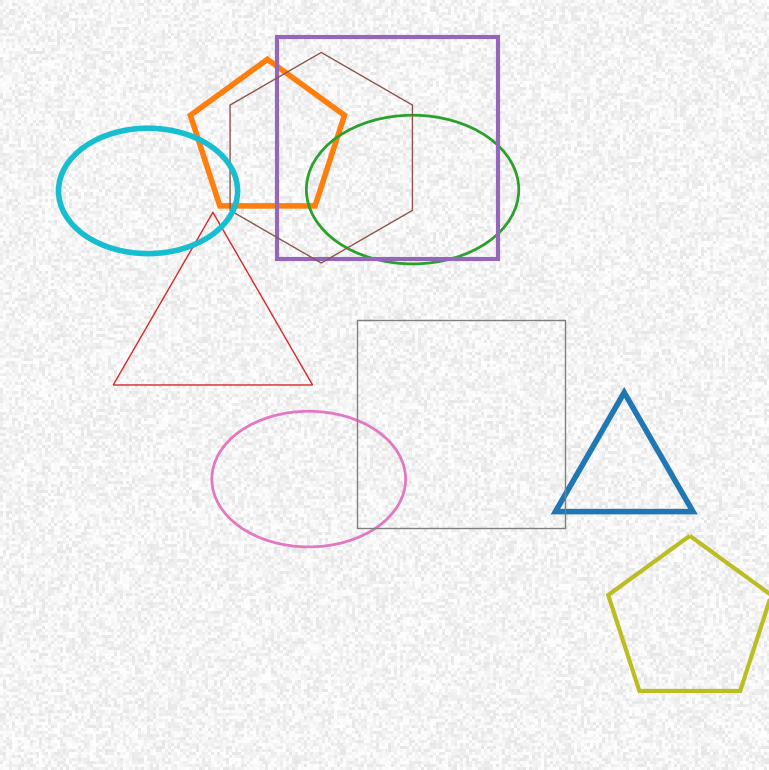[{"shape": "triangle", "thickness": 2, "radius": 0.52, "center": [0.811, 0.387]}, {"shape": "pentagon", "thickness": 2, "radius": 0.53, "center": [0.347, 0.818]}, {"shape": "oval", "thickness": 1, "radius": 0.69, "center": [0.536, 0.754]}, {"shape": "triangle", "thickness": 0.5, "radius": 0.75, "center": [0.276, 0.575]}, {"shape": "square", "thickness": 1.5, "radius": 0.72, "center": [0.503, 0.808]}, {"shape": "hexagon", "thickness": 0.5, "radius": 0.68, "center": [0.417, 0.795]}, {"shape": "oval", "thickness": 1, "radius": 0.63, "center": [0.401, 0.378]}, {"shape": "square", "thickness": 0.5, "radius": 0.67, "center": [0.599, 0.45]}, {"shape": "pentagon", "thickness": 1.5, "radius": 0.56, "center": [0.896, 0.193]}, {"shape": "oval", "thickness": 2, "radius": 0.58, "center": [0.192, 0.752]}]